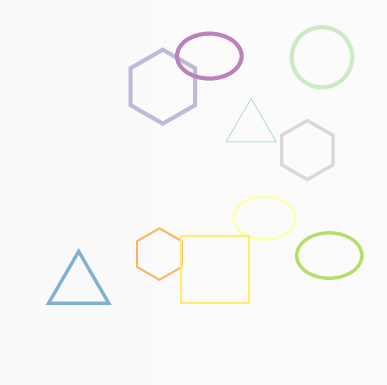[{"shape": "triangle", "thickness": 0.5, "radius": 0.38, "center": [0.648, 0.669]}, {"shape": "oval", "thickness": 2, "radius": 0.4, "center": [0.682, 0.434]}, {"shape": "hexagon", "thickness": 3, "radius": 0.48, "center": [0.42, 0.775]}, {"shape": "triangle", "thickness": 2.5, "radius": 0.45, "center": [0.203, 0.257]}, {"shape": "hexagon", "thickness": 1.5, "radius": 0.33, "center": [0.411, 0.34]}, {"shape": "oval", "thickness": 2.5, "radius": 0.42, "center": [0.85, 0.336]}, {"shape": "hexagon", "thickness": 2.5, "radius": 0.38, "center": [0.793, 0.61]}, {"shape": "oval", "thickness": 3, "radius": 0.42, "center": [0.54, 0.854]}, {"shape": "circle", "thickness": 3, "radius": 0.39, "center": [0.831, 0.851]}, {"shape": "square", "thickness": 1.5, "radius": 0.43, "center": [0.555, 0.3]}]